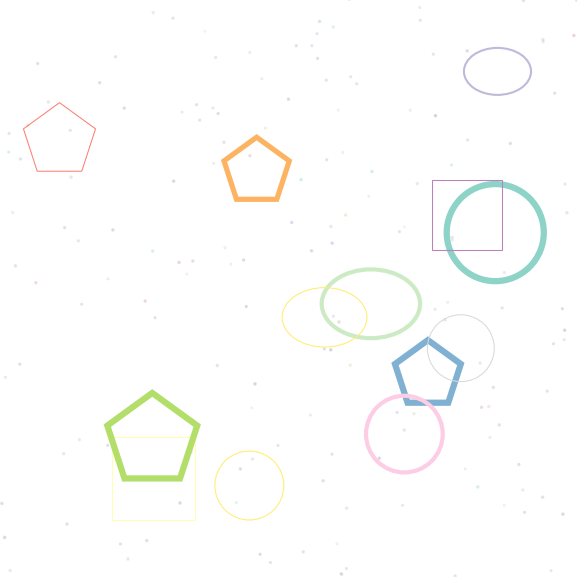[{"shape": "circle", "thickness": 3, "radius": 0.42, "center": [0.858, 0.596]}, {"shape": "square", "thickness": 0.5, "radius": 0.36, "center": [0.265, 0.17]}, {"shape": "oval", "thickness": 1, "radius": 0.29, "center": [0.861, 0.876]}, {"shape": "pentagon", "thickness": 0.5, "radius": 0.33, "center": [0.103, 0.756]}, {"shape": "pentagon", "thickness": 3, "radius": 0.3, "center": [0.741, 0.35]}, {"shape": "pentagon", "thickness": 2.5, "radius": 0.3, "center": [0.444, 0.702]}, {"shape": "pentagon", "thickness": 3, "radius": 0.41, "center": [0.264, 0.237]}, {"shape": "circle", "thickness": 2, "radius": 0.33, "center": [0.7, 0.247]}, {"shape": "circle", "thickness": 0.5, "radius": 0.29, "center": [0.798, 0.396]}, {"shape": "square", "thickness": 0.5, "radius": 0.3, "center": [0.808, 0.626]}, {"shape": "oval", "thickness": 2, "radius": 0.43, "center": [0.642, 0.473]}, {"shape": "oval", "thickness": 0.5, "radius": 0.37, "center": [0.562, 0.45]}, {"shape": "circle", "thickness": 0.5, "radius": 0.3, "center": [0.432, 0.158]}]